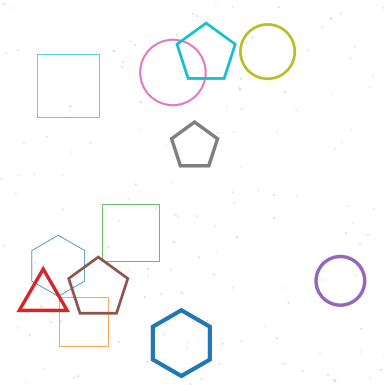[{"shape": "hexagon", "thickness": 3, "radius": 0.43, "center": [0.471, 0.109]}, {"shape": "hexagon", "thickness": 0.5, "radius": 0.4, "center": [0.151, 0.31]}, {"shape": "square", "thickness": 0.5, "radius": 0.31, "center": [0.217, 0.165]}, {"shape": "square", "thickness": 0.5, "radius": 0.37, "center": [0.338, 0.397]}, {"shape": "triangle", "thickness": 2.5, "radius": 0.36, "center": [0.112, 0.23]}, {"shape": "circle", "thickness": 2.5, "radius": 0.32, "center": [0.884, 0.271]}, {"shape": "pentagon", "thickness": 2, "radius": 0.4, "center": [0.255, 0.252]}, {"shape": "circle", "thickness": 1.5, "radius": 0.43, "center": [0.449, 0.812]}, {"shape": "pentagon", "thickness": 2.5, "radius": 0.31, "center": [0.505, 0.62]}, {"shape": "circle", "thickness": 2, "radius": 0.35, "center": [0.695, 0.866]}, {"shape": "pentagon", "thickness": 2, "radius": 0.4, "center": [0.535, 0.86]}, {"shape": "square", "thickness": 0.5, "radius": 0.41, "center": [0.177, 0.778]}]